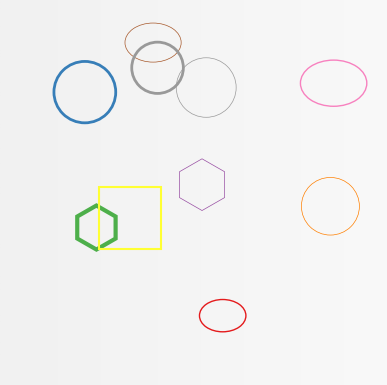[{"shape": "oval", "thickness": 1, "radius": 0.3, "center": [0.575, 0.18]}, {"shape": "circle", "thickness": 2, "radius": 0.4, "center": [0.219, 0.761]}, {"shape": "hexagon", "thickness": 3, "radius": 0.29, "center": [0.249, 0.409]}, {"shape": "hexagon", "thickness": 0.5, "radius": 0.34, "center": [0.521, 0.52]}, {"shape": "circle", "thickness": 0.5, "radius": 0.37, "center": [0.853, 0.464]}, {"shape": "square", "thickness": 1.5, "radius": 0.4, "center": [0.336, 0.434]}, {"shape": "oval", "thickness": 0.5, "radius": 0.36, "center": [0.395, 0.889]}, {"shape": "oval", "thickness": 1, "radius": 0.43, "center": [0.861, 0.784]}, {"shape": "circle", "thickness": 2, "radius": 0.33, "center": [0.407, 0.824]}, {"shape": "circle", "thickness": 0.5, "radius": 0.39, "center": [0.532, 0.773]}]